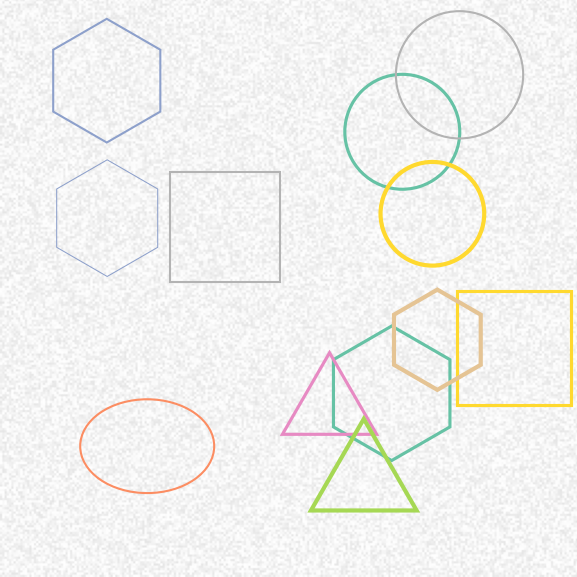[{"shape": "hexagon", "thickness": 1.5, "radius": 0.58, "center": [0.678, 0.318]}, {"shape": "circle", "thickness": 1.5, "radius": 0.5, "center": [0.697, 0.771]}, {"shape": "oval", "thickness": 1, "radius": 0.58, "center": [0.255, 0.227]}, {"shape": "hexagon", "thickness": 1, "radius": 0.54, "center": [0.185, 0.859]}, {"shape": "hexagon", "thickness": 0.5, "radius": 0.51, "center": [0.186, 0.621]}, {"shape": "triangle", "thickness": 1.5, "radius": 0.47, "center": [0.571, 0.294]}, {"shape": "triangle", "thickness": 2, "radius": 0.53, "center": [0.63, 0.168]}, {"shape": "circle", "thickness": 2, "radius": 0.45, "center": [0.749, 0.629]}, {"shape": "square", "thickness": 1.5, "radius": 0.5, "center": [0.89, 0.397]}, {"shape": "hexagon", "thickness": 2, "radius": 0.43, "center": [0.757, 0.411]}, {"shape": "circle", "thickness": 1, "radius": 0.55, "center": [0.796, 0.87]}, {"shape": "square", "thickness": 1, "radius": 0.48, "center": [0.39, 0.606]}]